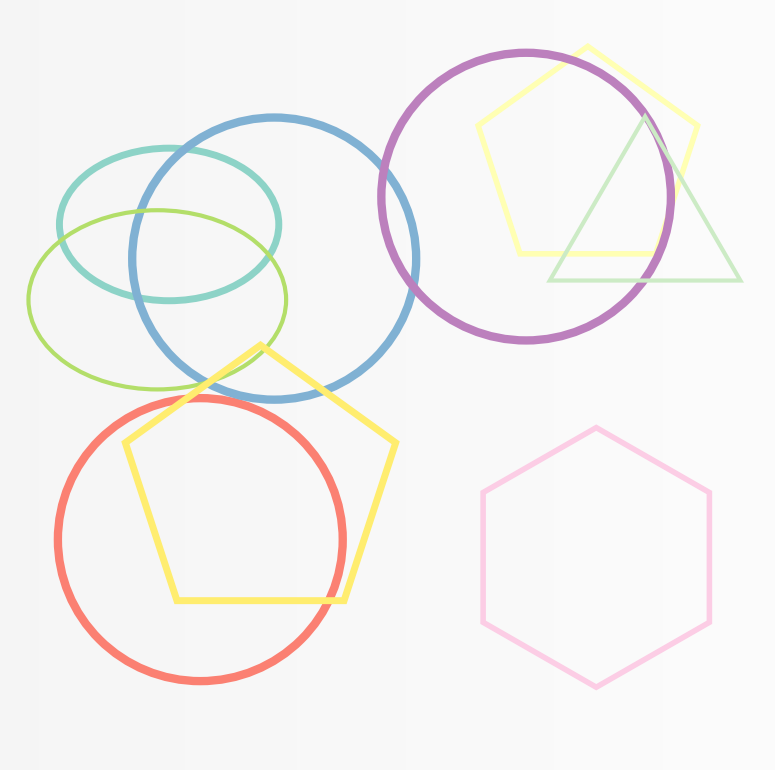[{"shape": "oval", "thickness": 2.5, "radius": 0.71, "center": [0.218, 0.709]}, {"shape": "pentagon", "thickness": 2, "radius": 0.74, "center": [0.759, 0.791]}, {"shape": "circle", "thickness": 3, "radius": 0.92, "center": [0.258, 0.299]}, {"shape": "circle", "thickness": 3, "radius": 0.92, "center": [0.354, 0.664]}, {"shape": "oval", "thickness": 1.5, "radius": 0.83, "center": [0.203, 0.611]}, {"shape": "hexagon", "thickness": 2, "radius": 0.84, "center": [0.769, 0.276]}, {"shape": "circle", "thickness": 3, "radius": 0.93, "center": [0.679, 0.745]}, {"shape": "triangle", "thickness": 1.5, "radius": 0.71, "center": [0.832, 0.707]}, {"shape": "pentagon", "thickness": 2.5, "radius": 0.92, "center": [0.336, 0.368]}]